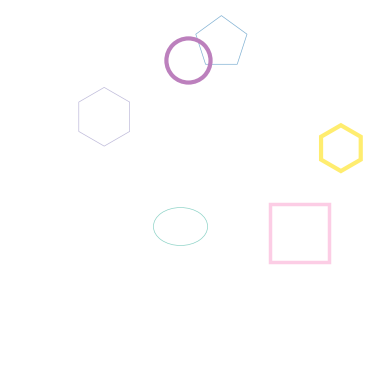[{"shape": "oval", "thickness": 0.5, "radius": 0.35, "center": [0.469, 0.412]}, {"shape": "hexagon", "thickness": 0.5, "radius": 0.38, "center": [0.271, 0.697]}, {"shape": "pentagon", "thickness": 0.5, "radius": 0.35, "center": [0.575, 0.89]}, {"shape": "square", "thickness": 2.5, "radius": 0.38, "center": [0.778, 0.395]}, {"shape": "circle", "thickness": 3, "radius": 0.29, "center": [0.49, 0.843]}, {"shape": "hexagon", "thickness": 3, "radius": 0.3, "center": [0.885, 0.615]}]